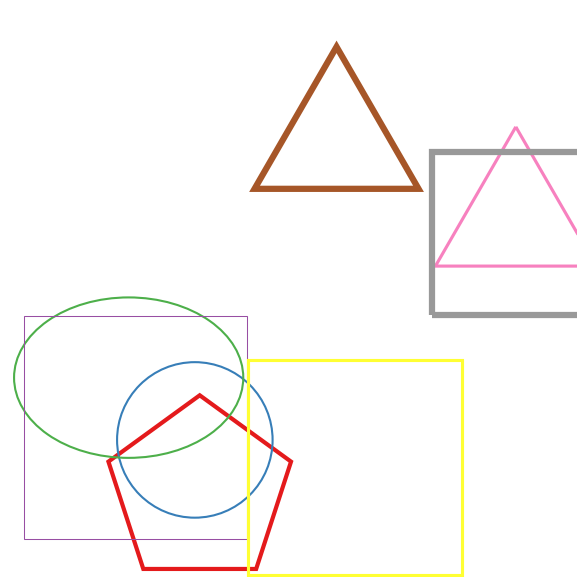[{"shape": "pentagon", "thickness": 2, "radius": 0.83, "center": [0.346, 0.148]}, {"shape": "circle", "thickness": 1, "radius": 0.67, "center": [0.337, 0.237]}, {"shape": "oval", "thickness": 1, "radius": 0.99, "center": [0.223, 0.345]}, {"shape": "square", "thickness": 0.5, "radius": 0.96, "center": [0.234, 0.259]}, {"shape": "square", "thickness": 1.5, "radius": 0.93, "center": [0.615, 0.189]}, {"shape": "triangle", "thickness": 3, "radius": 0.82, "center": [0.583, 0.754]}, {"shape": "triangle", "thickness": 1.5, "radius": 0.8, "center": [0.893, 0.619]}, {"shape": "square", "thickness": 3, "radius": 0.71, "center": [0.889, 0.595]}]